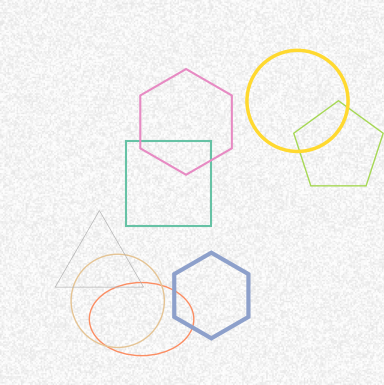[{"shape": "square", "thickness": 1.5, "radius": 0.55, "center": [0.437, 0.523]}, {"shape": "oval", "thickness": 1, "radius": 0.68, "center": [0.368, 0.171]}, {"shape": "hexagon", "thickness": 3, "radius": 0.56, "center": [0.549, 0.232]}, {"shape": "hexagon", "thickness": 1.5, "radius": 0.69, "center": [0.483, 0.683]}, {"shape": "pentagon", "thickness": 1, "radius": 0.61, "center": [0.879, 0.616]}, {"shape": "circle", "thickness": 2.5, "radius": 0.66, "center": [0.773, 0.738]}, {"shape": "circle", "thickness": 1, "radius": 0.61, "center": [0.306, 0.219]}, {"shape": "triangle", "thickness": 0.5, "radius": 0.66, "center": [0.258, 0.321]}]